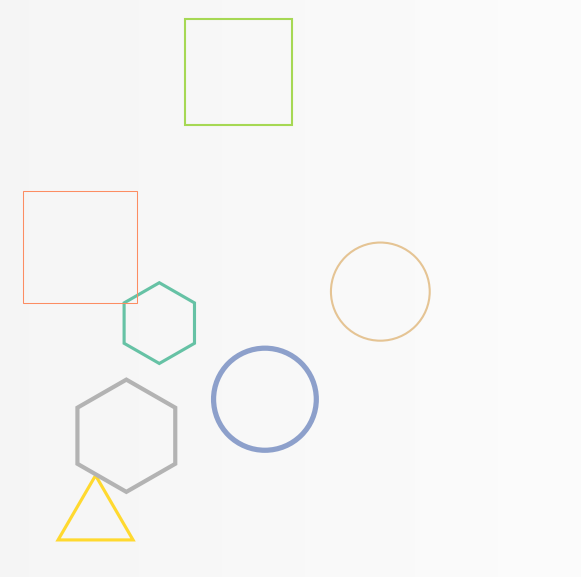[{"shape": "hexagon", "thickness": 1.5, "radius": 0.35, "center": [0.274, 0.44]}, {"shape": "square", "thickness": 0.5, "radius": 0.49, "center": [0.138, 0.571]}, {"shape": "circle", "thickness": 2.5, "radius": 0.44, "center": [0.456, 0.308]}, {"shape": "square", "thickness": 1, "radius": 0.46, "center": [0.41, 0.874]}, {"shape": "triangle", "thickness": 1.5, "radius": 0.37, "center": [0.164, 0.101]}, {"shape": "circle", "thickness": 1, "radius": 0.42, "center": [0.654, 0.494]}, {"shape": "hexagon", "thickness": 2, "radius": 0.49, "center": [0.217, 0.245]}]